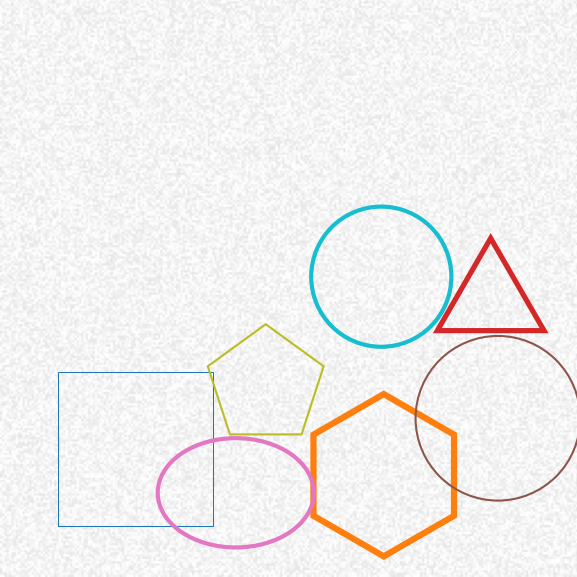[{"shape": "square", "thickness": 0.5, "radius": 0.67, "center": [0.235, 0.222]}, {"shape": "hexagon", "thickness": 3, "radius": 0.7, "center": [0.665, 0.176]}, {"shape": "triangle", "thickness": 2.5, "radius": 0.53, "center": [0.85, 0.48]}, {"shape": "circle", "thickness": 1, "radius": 0.71, "center": [0.862, 0.275]}, {"shape": "oval", "thickness": 2, "radius": 0.68, "center": [0.408, 0.146]}, {"shape": "pentagon", "thickness": 1, "radius": 0.53, "center": [0.46, 0.332]}, {"shape": "circle", "thickness": 2, "radius": 0.61, "center": [0.66, 0.52]}]